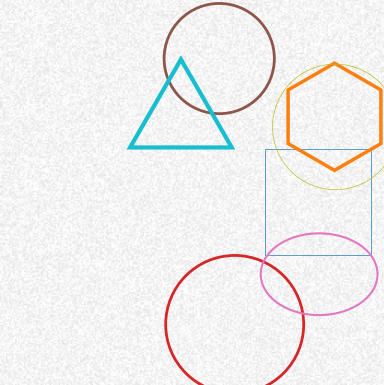[{"shape": "square", "thickness": 0.5, "radius": 0.69, "center": [0.827, 0.474]}, {"shape": "hexagon", "thickness": 2.5, "radius": 0.7, "center": [0.869, 0.697]}, {"shape": "circle", "thickness": 2, "radius": 0.9, "center": [0.61, 0.157]}, {"shape": "circle", "thickness": 2, "radius": 0.72, "center": [0.569, 0.848]}, {"shape": "oval", "thickness": 1.5, "radius": 0.76, "center": [0.829, 0.288]}, {"shape": "circle", "thickness": 0.5, "radius": 0.82, "center": [0.871, 0.67]}, {"shape": "triangle", "thickness": 3, "radius": 0.76, "center": [0.47, 0.693]}]